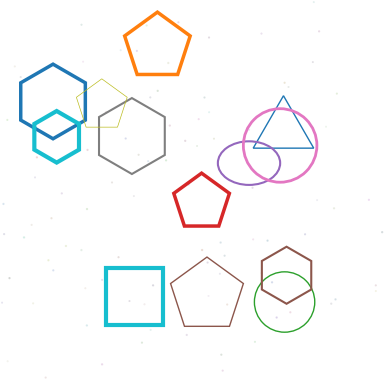[{"shape": "hexagon", "thickness": 2.5, "radius": 0.48, "center": [0.138, 0.736]}, {"shape": "triangle", "thickness": 1, "radius": 0.45, "center": [0.736, 0.661]}, {"shape": "pentagon", "thickness": 2.5, "radius": 0.45, "center": [0.409, 0.879]}, {"shape": "circle", "thickness": 1, "radius": 0.39, "center": [0.739, 0.216]}, {"shape": "pentagon", "thickness": 2.5, "radius": 0.38, "center": [0.524, 0.474]}, {"shape": "oval", "thickness": 1.5, "radius": 0.4, "center": [0.647, 0.576]}, {"shape": "hexagon", "thickness": 1.5, "radius": 0.37, "center": [0.744, 0.285]}, {"shape": "pentagon", "thickness": 1, "radius": 0.5, "center": [0.538, 0.233]}, {"shape": "circle", "thickness": 2, "radius": 0.48, "center": [0.728, 0.622]}, {"shape": "hexagon", "thickness": 1.5, "radius": 0.49, "center": [0.343, 0.647]}, {"shape": "pentagon", "thickness": 0.5, "radius": 0.35, "center": [0.264, 0.726]}, {"shape": "square", "thickness": 3, "radius": 0.37, "center": [0.349, 0.23]}, {"shape": "hexagon", "thickness": 3, "radius": 0.33, "center": [0.147, 0.645]}]